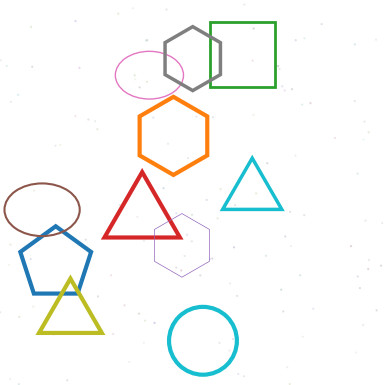[{"shape": "pentagon", "thickness": 3, "radius": 0.48, "center": [0.145, 0.316]}, {"shape": "hexagon", "thickness": 3, "radius": 0.51, "center": [0.451, 0.647]}, {"shape": "square", "thickness": 2, "radius": 0.42, "center": [0.63, 0.859]}, {"shape": "triangle", "thickness": 3, "radius": 0.57, "center": [0.369, 0.44]}, {"shape": "hexagon", "thickness": 0.5, "radius": 0.41, "center": [0.473, 0.363]}, {"shape": "oval", "thickness": 1.5, "radius": 0.49, "center": [0.109, 0.455]}, {"shape": "oval", "thickness": 1, "radius": 0.44, "center": [0.388, 0.805]}, {"shape": "hexagon", "thickness": 2.5, "radius": 0.42, "center": [0.501, 0.848]}, {"shape": "triangle", "thickness": 3, "radius": 0.47, "center": [0.183, 0.182]}, {"shape": "circle", "thickness": 3, "radius": 0.44, "center": [0.527, 0.115]}, {"shape": "triangle", "thickness": 2.5, "radius": 0.44, "center": [0.655, 0.5]}]